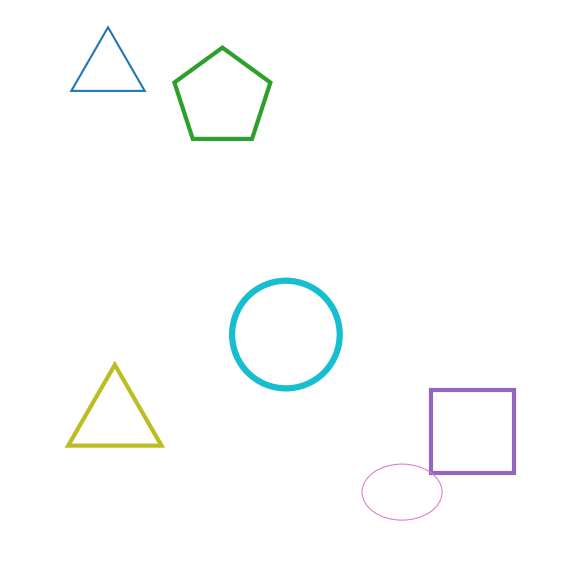[{"shape": "triangle", "thickness": 1, "radius": 0.37, "center": [0.187, 0.878]}, {"shape": "pentagon", "thickness": 2, "radius": 0.44, "center": [0.385, 0.829]}, {"shape": "square", "thickness": 2, "radius": 0.36, "center": [0.818, 0.253]}, {"shape": "oval", "thickness": 0.5, "radius": 0.35, "center": [0.696, 0.147]}, {"shape": "triangle", "thickness": 2, "radius": 0.47, "center": [0.199, 0.274]}, {"shape": "circle", "thickness": 3, "radius": 0.47, "center": [0.495, 0.42]}]